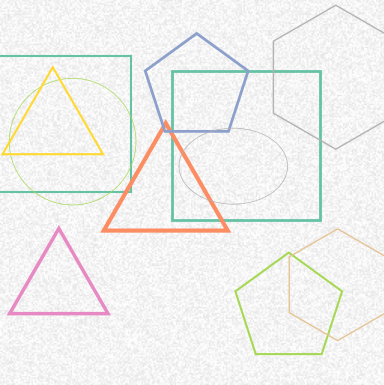[{"shape": "square", "thickness": 2, "radius": 0.96, "center": [0.639, 0.623]}, {"shape": "square", "thickness": 1.5, "radius": 0.88, "center": [0.163, 0.679]}, {"shape": "triangle", "thickness": 3, "radius": 0.93, "center": [0.431, 0.494]}, {"shape": "pentagon", "thickness": 2, "radius": 0.7, "center": [0.511, 0.773]}, {"shape": "triangle", "thickness": 2.5, "radius": 0.74, "center": [0.153, 0.259]}, {"shape": "circle", "thickness": 0.5, "radius": 0.82, "center": [0.189, 0.632]}, {"shape": "pentagon", "thickness": 1.5, "radius": 0.73, "center": [0.75, 0.198]}, {"shape": "triangle", "thickness": 1.5, "radius": 0.75, "center": [0.137, 0.675]}, {"shape": "hexagon", "thickness": 1, "radius": 0.73, "center": [0.877, 0.26]}, {"shape": "oval", "thickness": 0.5, "radius": 0.71, "center": [0.606, 0.568]}, {"shape": "hexagon", "thickness": 1, "radius": 0.94, "center": [0.872, 0.799]}]